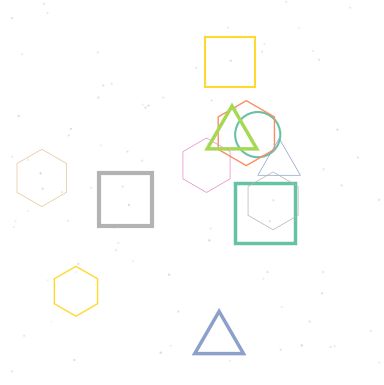[{"shape": "circle", "thickness": 1.5, "radius": 0.29, "center": [0.669, 0.65]}, {"shape": "square", "thickness": 2.5, "radius": 0.39, "center": [0.688, 0.447]}, {"shape": "hexagon", "thickness": 1, "radius": 0.42, "center": [0.64, 0.654]}, {"shape": "triangle", "thickness": 0.5, "radius": 0.32, "center": [0.725, 0.577]}, {"shape": "triangle", "thickness": 2.5, "radius": 0.37, "center": [0.569, 0.118]}, {"shape": "hexagon", "thickness": 0.5, "radius": 0.35, "center": [0.536, 0.571]}, {"shape": "triangle", "thickness": 2.5, "radius": 0.37, "center": [0.603, 0.65]}, {"shape": "hexagon", "thickness": 1, "radius": 0.32, "center": [0.197, 0.243]}, {"shape": "square", "thickness": 1.5, "radius": 0.32, "center": [0.597, 0.839]}, {"shape": "hexagon", "thickness": 0.5, "radius": 0.37, "center": [0.109, 0.538]}, {"shape": "square", "thickness": 3, "radius": 0.34, "center": [0.326, 0.482]}, {"shape": "hexagon", "thickness": 0.5, "radius": 0.38, "center": [0.709, 0.478]}]